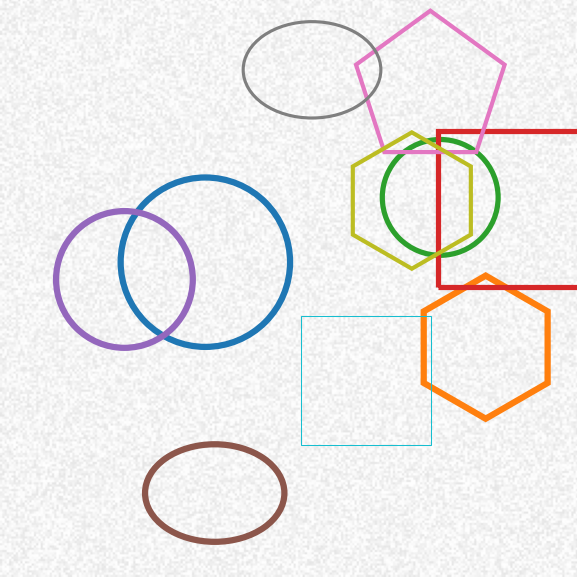[{"shape": "circle", "thickness": 3, "radius": 0.73, "center": [0.356, 0.545]}, {"shape": "hexagon", "thickness": 3, "radius": 0.62, "center": [0.841, 0.398]}, {"shape": "circle", "thickness": 2.5, "radius": 0.5, "center": [0.762, 0.657]}, {"shape": "square", "thickness": 2.5, "radius": 0.68, "center": [0.894, 0.637]}, {"shape": "circle", "thickness": 3, "radius": 0.59, "center": [0.215, 0.515]}, {"shape": "oval", "thickness": 3, "radius": 0.6, "center": [0.372, 0.145]}, {"shape": "pentagon", "thickness": 2, "radius": 0.68, "center": [0.745, 0.845]}, {"shape": "oval", "thickness": 1.5, "radius": 0.6, "center": [0.54, 0.878]}, {"shape": "hexagon", "thickness": 2, "radius": 0.59, "center": [0.713, 0.652]}, {"shape": "square", "thickness": 0.5, "radius": 0.56, "center": [0.634, 0.34]}]